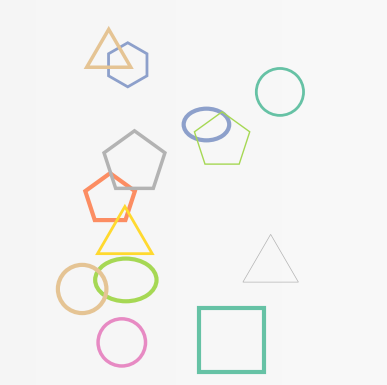[{"shape": "circle", "thickness": 2, "radius": 0.3, "center": [0.722, 0.761]}, {"shape": "square", "thickness": 3, "radius": 0.42, "center": [0.598, 0.116]}, {"shape": "pentagon", "thickness": 3, "radius": 0.34, "center": [0.284, 0.483]}, {"shape": "hexagon", "thickness": 2, "radius": 0.29, "center": [0.33, 0.832]}, {"shape": "oval", "thickness": 3, "radius": 0.29, "center": [0.533, 0.677]}, {"shape": "circle", "thickness": 2.5, "radius": 0.31, "center": [0.314, 0.111]}, {"shape": "pentagon", "thickness": 1, "radius": 0.38, "center": [0.573, 0.634]}, {"shape": "oval", "thickness": 3, "radius": 0.4, "center": [0.325, 0.273]}, {"shape": "triangle", "thickness": 2, "radius": 0.41, "center": [0.322, 0.382]}, {"shape": "circle", "thickness": 3, "radius": 0.31, "center": [0.212, 0.249]}, {"shape": "triangle", "thickness": 2.5, "radius": 0.33, "center": [0.281, 0.858]}, {"shape": "pentagon", "thickness": 2.5, "radius": 0.41, "center": [0.347, 0.578]}, {"shape": "triangle", "thickness": 0.5, "radius": 0.41, "center": [0.698, 0.309]}]